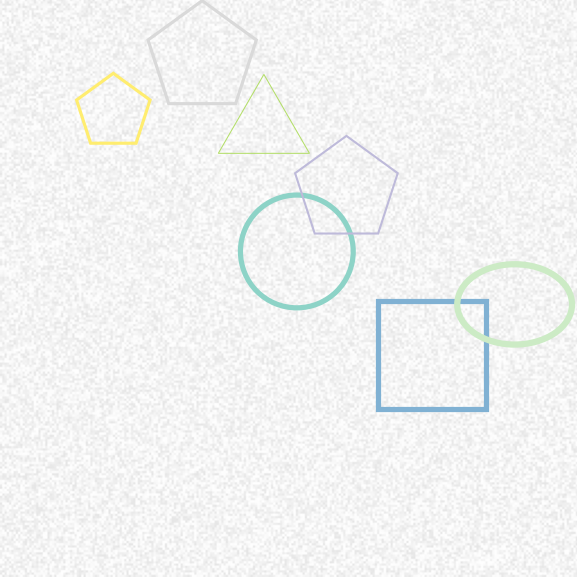[{"shape": "circle", "thickness": 2.5, "radius": 0.49, "center": [0.514, 0.564]}, {"shape": "pentagon", "thickness": 1, "radius": 0.47, "center": [0.6, 0.67]}, {"shape": "square", "thickness": 2.5, "radius": 0.47, "center": [0.748, 0.385]}, {"shape": "triangle", "thickness": 0.5, "radius": 0.46, "center": [0.457, 0.779]}, {"shape": "pentagon", "thickness": 1.5, "radius": 0.49, "center": [0.35, 0.899]}, {"shape": "oval", "thickness": 3, "radius": 0.5, "center": [0.891, 0.472]}, {"shape": "pentagon", "thickness": 1.5, "radius": 0.33, "center": [0.196, 0.805]}]